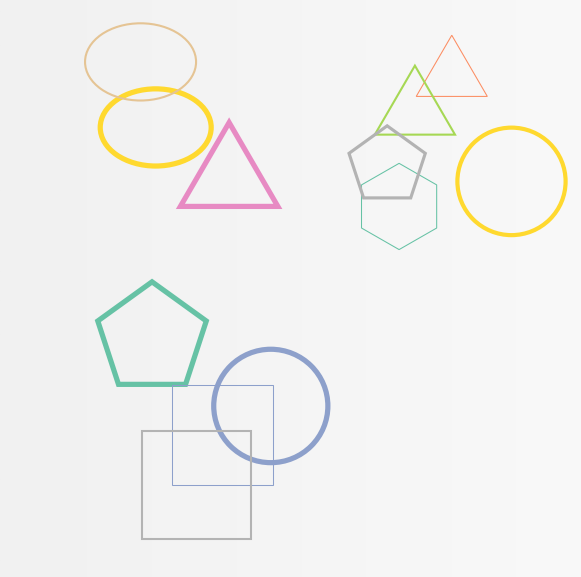[{"shape": "hexagon", "thickness": 0.5, "radius": 0.37, "center": [0.687, 0.642]}, {"shape": "pentagon", "thickness": 2.5, "radius": 0.49, "center": [0.262, 0.413]}, {"shape": "triangle", "thickness": 0.5, "radius": 0.35, "center": [0.777, 0.867]}, {"shape": "circle", "thickness": 2.5, "radius": 0.49, "center": [0.466, 0.296]}, {"shape": "square", "thickness": 0.5, "radius": 0.43, "center": [0.383, 0.246]}, {"shape": "triangle", "thickness": 2.5, "radius": 0.48, "center": [0.394, 0.69]}, {"shape": "triangle", "thickness": 1, "radius": 0.4, "center": [0.714, 0.806]}, {"shape": "oval", "thickness": 2.5, "radius": 0.48, "center": [0.268, 0.778]}, {"shape": "circle", "thickness": 2, "radius": 0.47, "center": [0.88, 0.685]}, {"shape": "oval", "thickness": 1, "radius": 0.48, "center": [0.242, 0.892]}, {"shape": "square", "thickness": 1, "radius": 0.47, "center": [0.338, 0.16]}, {"shape": "pentagon", "thickness": 1.5, "radius": 0.35, "center": [0.666, 0.712]}]